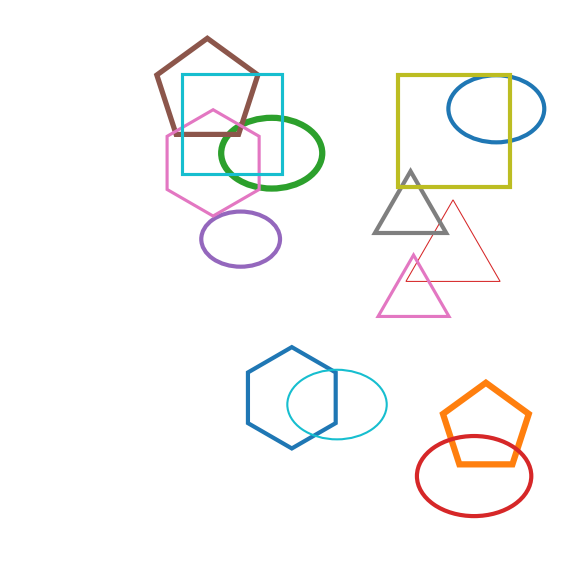[{"shape": "oval", "thickness": 2, "radius": 0.42, "center": [0.859, 0.811]}, {"shape": "hexagon", "thickness": 2, "radius": 0.44, "center": [0.505, 0.31]}, {"shape": "pentagon", "thickness": 3, "radius": 0.39, "center": [0.841, 0.258]}, {"shape": "oval", "thickness": 3, "radius": 0.44, "center": [0.471, 0.734]}, {"shape": "oval", "thickness": 2, "radius": 0.5, "center": [0.821, 0.175]}, {"shape": "triangle", "thickness": 0.5, "radius": 0.47, "center": [0.784, 0.559]}, {"shape": "oval", "thickness": 2, "radius": 0.34, "center": [0.417, 0.585]}, {"shape": "pentagon", "thickness": 2.5, "radius": 0.46, "center": [0.359, 0.841]}, {"shape": "triangle", "thickness": 1.5, "radius": 0.35, "center": [0.716, 0.487]}, {"shape": "hexagon", "thickness": 1.5, "radius": 0.46, "center": [0.369, 0.717]}, {"shape": "triangle", "thickness": 2, "radius": 0.36, "center": [0.711, 0.631]}, {"shape": "square", "thickness": 2, "radius": 0.49, "center": [0.786, 0.772]}, {"shape": "oval", "thickness": 1, "radius": 0.43, "center": [0.584, 0.299]}, {"shape": "square", "thickness": 1.5, "radius": 0.43, "center": [0.402, 0.784]}]